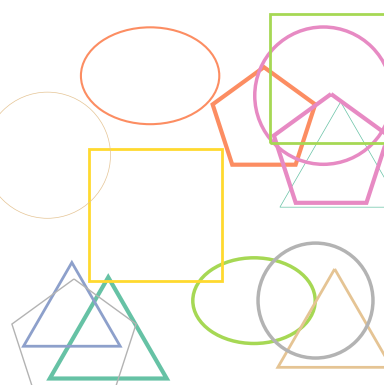[{"shape": "triangle", "thickness": 0.5, "radius": 0.91, "center": [0.885, 0.553]}, {"shape": "triangle", "thickness": 3, "radius": 0.88, "center": [0.281, 0.104]}, {"shape": "pentagon", "thickness": 3, "radius": 0.7, "center": [0.685, 0.686]}, {"shape": "oval", "thickness": 1.5, "radius": 0.9, "center": [0.39, 0.803]}, {"shape": "triangle", "thickness": 2, "radius": 0.72, "center": [0.187, 0.173]}, {"shape": "pentagon", "thickness": 3, "radius": 0.78, "center": [0.86, 0.6]}, {"shape": "circle", "thickness": 2.5, "radius": 0.89, "center": [0.84, 0.752]}, {"shape": "oval", "thickness": 2.5, "radius": 0.79, "center": [0.66, 0.219]}, {"shape": "square", "thickness": 2, "radius": 0.84, "center": [0.871, 0.796]}, {"shape": "square", "thickness": 2, "radius": 0.86, "center": [0.403, 0.441]}, {"shape": "circle", "thickness": 0.5, "radius": 0.82, "center": [0.123, 0.597]}, {"shape": "triangle", "thickness": 2, "radius": 0.85, "center": [0.869, 0.131]}, {"shape": "pentagon", "thickness": 1, "radius": 0.85, "center": [0.192, 0.106]}, {"shape": "circle", "thickness": 2.5, "radius": 0.75, "center": [0.819, 0.219]}]